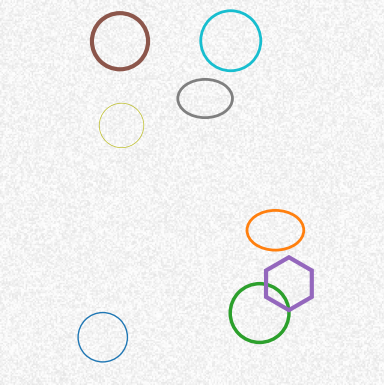[{"shape": "circle", "thickness": 1, "radius": 0.32, "center": [0.267, 0.124]}, {"shape": "oval", "thickness": 2, "radius": 0.37, "center": [0.715, 0.402]}, {"shape": "circle", "thickness": 2.5, "radius": 0.38, "center": [0.674, 0.187]}, {"shape": "hexagon", "thickness": 3, "radius": 0.34, "center": [0.75, 0.263]}, {"shape": "circle", "thickness": 3, "radius": 0.36, "center": [0.312, 0.893]}, {"shape": "oval", "thickness": 2, "radius": 0.35, "center": [0.533, 0.744]}, {"shape": "circle", "thickness": 0.5, "radius": 0.29, "center": [0.316, 0.674]}, {"shape": "circle", "thickness": 2, "radius": 0.39, "center": [0.599, 0.894]}]